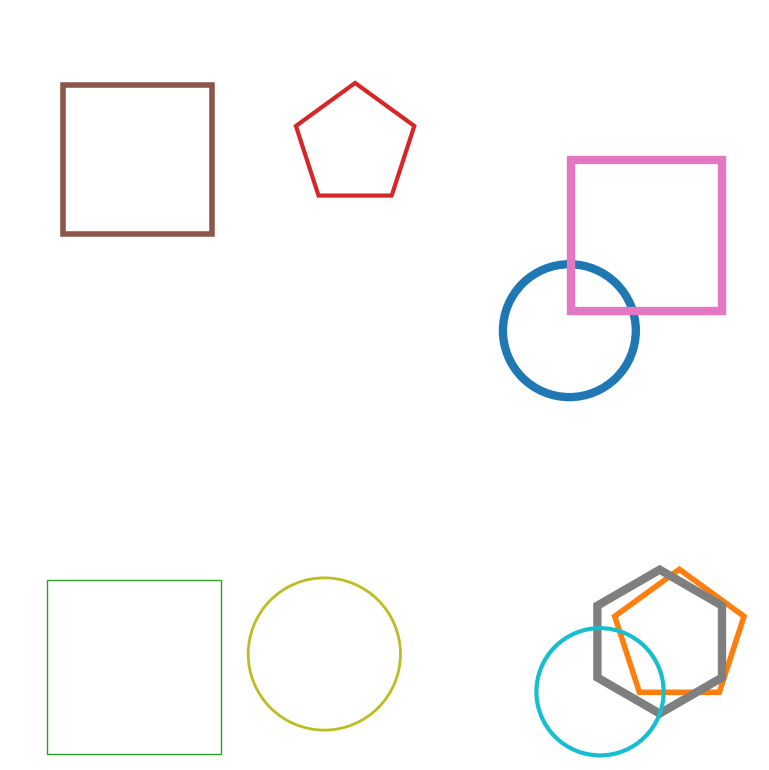[{"shape": "circle", "thickness": 3, "radius": 0.43, "center": [0.739, 0.571]}, {"shape": "pentagon", "thickness": 2, "radius": 0.44, "center": [0.882, 0.172]}, {"shape": "square", "thickness": 0.5, "radius": 0.56, "center": [0.174, 0.133]}, {"shape": "pentagon", "thickness": 1.5, "radius": 0.4, "center": [0.461, 0.811]}, {"shape": "square", "thickness": 2, "radius": 0.48, "center": [0.179, 0.793]}, {"shape": "square", "thickness": 3, "radius": 0.49, "center": [0.84, 0.694]}, {"shape": "hexagon", "thickness": 3, "radius": 0.47, "center": [0.857, 0.167]}, {"shape": "circle", "thickness": 1, "radius": 0.49, "center": [0.421, 0.151]}, {"shape": "circle", "thickness": 1.5, "radius": 0.41, "center": [0.779, 0.102]}]